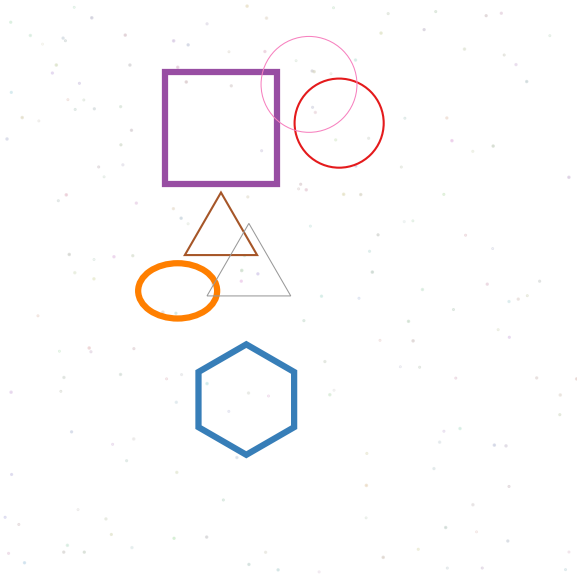[{"shape": "circle", "thickness": 1, "radius": 0.39, "center": [0.587, 0.786]}, {"shape": "hexagon", "thickness": 3, "radius": 0.48, "center": [0.427, 0.307]}, {"shape": "square", "thickness": 3, "radius": 0.49, "center": [0.382, 0.778]}, {"shape": "oval", "thickness": 3, "radius": 0.34, "center": [0.308, 0.495]}, {"shape": "triangle", "thickness": 1, "radius": 0.36, "center": [0.383, 0.594]}, {"shape": "circle", "thickness": 0.5, "radius": 0.42, "center": [0.535, 0.853]}, {"shape": "triangle", "thickness": 0.5, "radius": 0.42, "center": [0.431, 0.529]}]